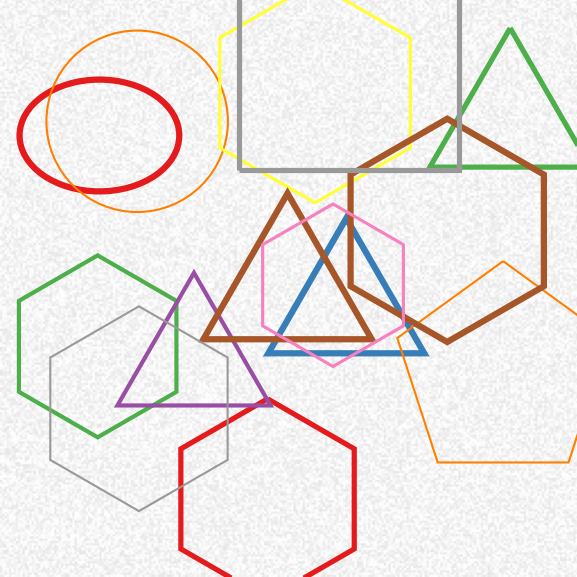[{"shape": "oval", "thickness": 3, "radius": 0.69, "center": [0.172, 0.764]}, {"shape": "hexagon", "thickness": 2.5, "radius": 0.87, "center": [0.463, 0.135]}, {"shape": "triangle", "thickness": 3, "radius": 0.78, "center": [0.6, 0.465]}, {"shape": "triangle", "thickness": 2.5, "radius": 0.8, "center": [0.883, 0.79]}, {"shape": "hexagon", "thickness": 2, "radius": 0.79, "center": [0.169, 0.399]}, {"shape": "triangle", "thickness": 2, "radius": 0.77, "center": [0.336, 0.374]}, {"shape": "pentagon", "thickness": 1, "radius": 0.96, "center": [0.871, 0.354]}, {"shape": "circle", "thickness": 1, "radius": 0.79, "center": [0.238, 0.789]}, {"shape": "hexagon", "thickness": 1.5, "radius": 0.95, "center": [0.546, 0.839]}, {"shape": "hexagon", "thickness": 3, "radius": 0.97, "center": [0.774, 0.6]}, {"shape": "triangle", "thickness": 3, "radius": 0.84, "center": [0.498, 0.496]}, {"shape": "hexagon", "thickness": 1.5, "radius": 0.7, "center": [0.577, 0.505]}, {"shape": "square", "thickness": 2.5, "radius": 0.95, "center": [0.605, 0.896]}, {"shape": "hexagon", "thickness": 1, "radius": 0.89, "center": [0.241, 0.291]}]